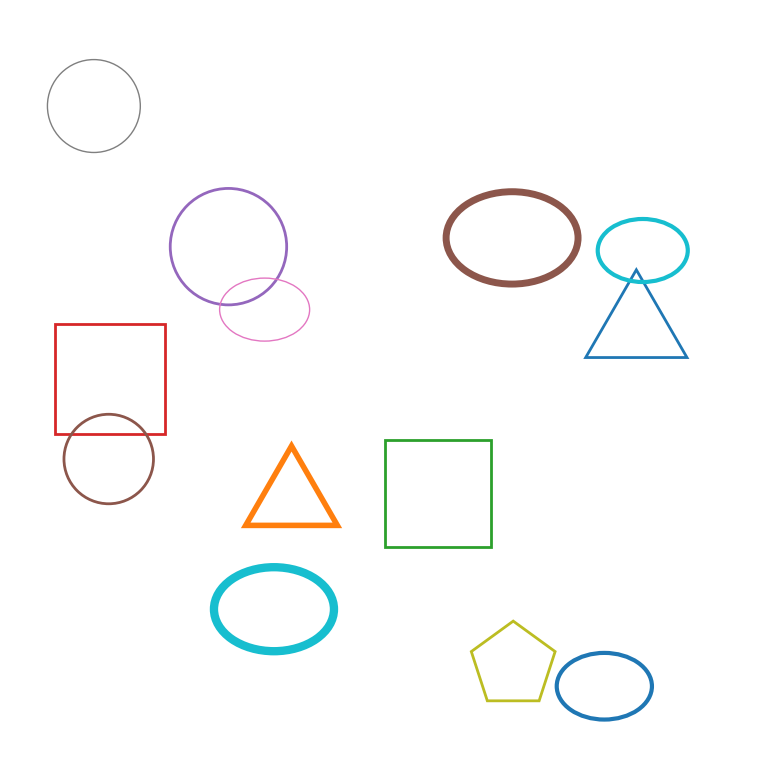[{"shape": "triangle", "thickness": 1, "radius": 0.38, "center": [0.826, 0.574]}, {"shape": "oval", "thickness": 1.5, "radius": 0.31, "center": [0.785, 0.109]}, {"shape": "triangle", "thickness": 2, "radius": 0.34, "center": [0.379, 0.352]}, {"shape": "square", "thickness": 1, "radius": 0.35, "center": [0.569, 0.359]}, {"shape": "square", "thickness": 1, "radius": 0.36, "center": [0.143, 0.508]}, {"shape": "circle", "thickness": 1, "radius": 0.38, "center": [0.297, 0.68]}, {"shape": "oval", "thickness": 2.5, "radius": 0.43, "center": [0.665, 0.691]}, {"shape": "circle", "thickness": 1, "radius": 0.29, "center": [0.141, 0.404]}, {"shape": "oval", "thickness": 0.5, "radius": 0.29, "center": [0.344, 0.598]}, {"shape": "circle", "thickness": 0.5, "radius": 0.3, "center": [0.122, 0.862]}, {"shape": "pentagon", "thickness": 1, "radius": 0.29, "center": [0.667, 0.136]}, {"shape": "oval", "thickness": 1.5, "radius": 0.29, "center": [0.835, 0.675]}, {"shape": "oval", "thickness": 3, "radius": 0.39, "center": [0.356, 0.209]}]